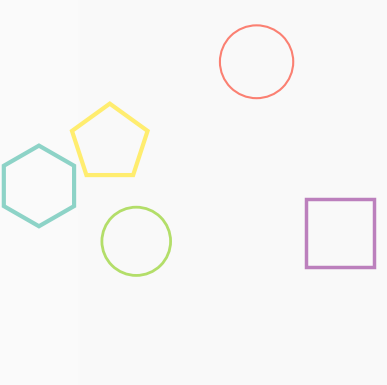[{"shape": "hexagon", "thickness": 3, "radius": 0.52, "center": [0.101, 0.517]}, {"shape": "circle", "thickness": 1.5, "radius": 0.47, "center": [0.662, 0.84]}, {"shape": "circle", "thickness": 2, "radius": 0.44, "center": [0.352, 0.373]}, {"shape": "square", "thickness": 2.5, "radius": 0.44, "center": [0.878, 0.394]}, {"shape": "pentagon", "thickness": 3, "radius": 0.51, "center": [0.283, 0.628]}]